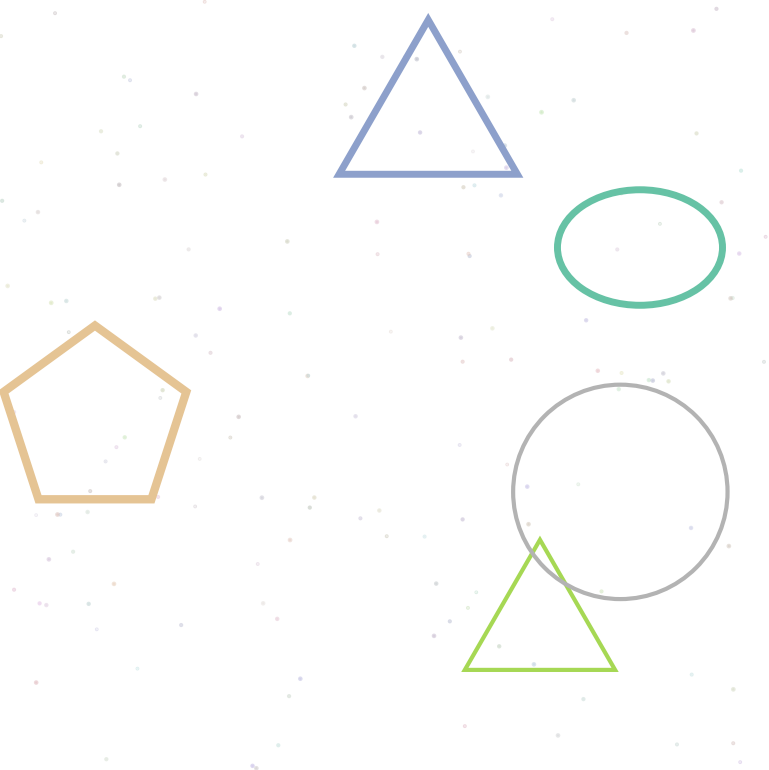[{"shape": "oval", "thickness": 2.5, "radius": 0.54, "center": [0.831, 0.679]}, {"shape": "triangle", "thickness": 2.5, "radius": 0.67, "center": [0.556, 0.84]}, {"shape": "triangle", "thickness": 1.5, "radius": 0.56, "center": [0.701, 0.186]}, {"shape": "pentagon", "thickness": 3, "radius": 0.62, "center": [0.123, 0.452]}, {"shape": "circle", "thickness": 1.5, "radius": 0.7, "center": [0.806, 0.361]}]